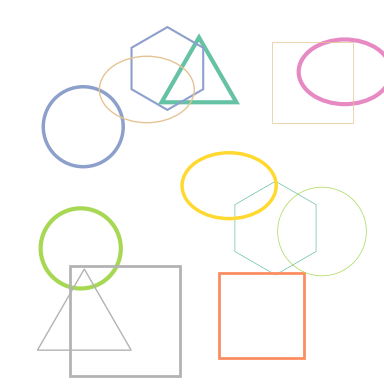[{"shape": "hexagon", "thickness": 0.5, "radius": 0.61, "center": [0.716, 0.408]}, {"shape": "triangle", "thickness": 3, "radius": 0.56, "center": [0.517, 0.79]}, {"shape": "square", "thickness": 2, "radius": 0.55, "center": [0.678, 0.179]}, {"shape": "hexagon", "thickness": 1.5, "radius": 0.54, "center": [0.435, 0.822]}, {"shape": "circle", "thickness": 2.5, "radius": 0.52, "center": [0.216, 0.671]}, {"shape": "oval", "thickness": 3, "radius": 0.6, "center": [0.896, 0.813]}, {"shape": "circle", "thickness": 0.5, "radius": 0.58, "center": [0.836, 0.399]}, {"shape": "circle", "thickness": 3, "radius": 0.52, "center": [0.21, 0.355]}, {"shape": "oval", "thickness": 2.5, "radius": 0.61, "center": [0.595, 0.518]}, {"shape": "oval", "thickness": 1, "radius": 0.62, "center": [0.381, 0.768]}, {"shape": "square", "thickness": 0.5, "radius": 0.53, "center": [0.811, 0.787]}, {"shape": "square", "thickness": 2, "radius": 0.71, "center": [0.324, 0.166]}, {"shape": "triangle", "thickness": 1, "radius": 0.7, "center": [0.219, 0.161]}]